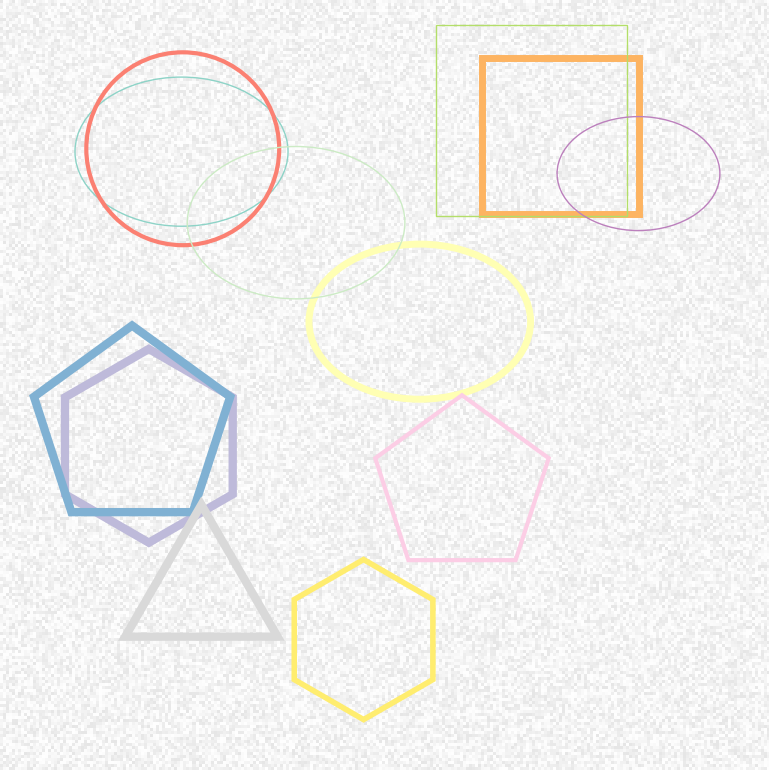[{"shape": "oval", "thickness": 0.5, "radius": 0.69, "center": [0.236, 0.803]}, {"shape": "oval", "thickness": 2.5, "radius": 0.72, "center": [0.545, 0.582]}, {"shape": "hexagon", "thickness": 3, "radius": 0.63, "center": [0.193, 0.421]}, {"shape": "circle", "thickness": 1.5, "radius": 0.63, "center": [0.237, 0.807]}, {"shape": "pentagon", "thickness": 3, "radius": 0.67, "center": [0.172, 0.443]}, {"shape": "square", "thickness": 2.5, "radius": 0.51, "center": [0.728, 0.823]}, {"shape": "square", "thickness": 0.5, "radius": 0.62, "center": [0.69, 0.844]}, {"shape": "pentagon", "thickness": 1.5, "radius": 0.59, "center": [0.6, 0.368]}, {"shape": "triangle", "thickness": 3, "radius": 0.57, "center": [0.262, 0.23]}, {"shape": "oval", "thickness": 0.5, "radius": 0.53, "center": [0.829, 0.775]}, {"shape": "oval", "thickness": 0.5, "radius": 0.71, "center": [0.385, 0.711]}, {"shape": "hexagon", "thickness": 2, "radius": 0.52, "center": [0.472, 0.169]}]